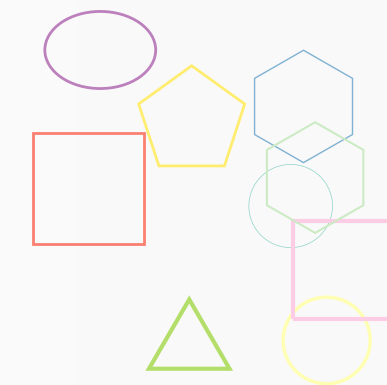[{"shape": "circle", "thickness": 0.5, "radius": 0.54, "center": [0.75, 0.465]}, {"shape": "circle", "thickness": 2.5, "radius": 0.56, "center": [0.843, 0.116]}, {"shape": "square", "thickness": 2, "radius": 0.72, "center": [0.229, 0.509]}, {"shape": "hexagon", "thickness": 1, "radius": 0.73, "center": [0.783, 0.724]}, {"shape": "triangle", "thickness": 3, "radius": 0.6, "center": [0.488, 0.102]}, {"shape": "square", "thickness": 3, "radius": 0.64, "center": [0.885, 0.299]}, {"shape": "oval", "thickness": 2, "radius": 0.72, "center": [0.259, 0.87]}, {"shape": "hexagon", "thickness": 1.5, "radius": 0.72, "center": [0.813, 0.539]}, {"shape": "pentagon", "thickness": 2, "radius": 0.72, "center": [0.495, 0.685]}]